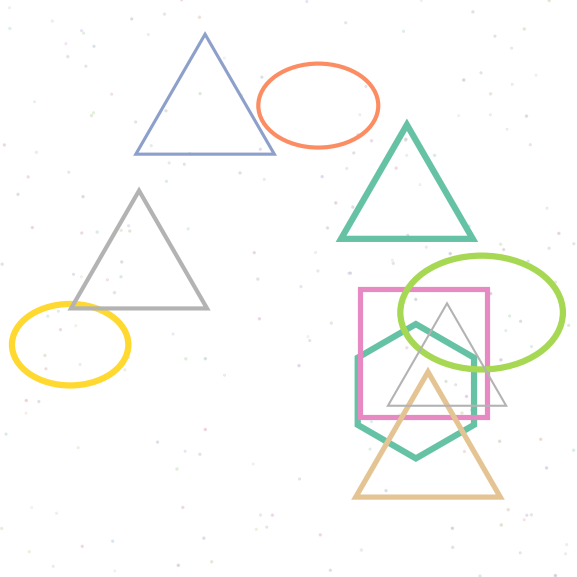[{"shape": "hexagon", "thickness": 3, "radius": 0.58, "center": [0.72, 0.322]}, {"shape": "triangle", "thickness": 3, "radius": 0.66, "center": [0.705, 0.651]}, {"shape": "oval", "thickness": 2, "radius": 0.52, "center": [0.551, 0.816]}, {"shape": "triangle", "thickness": 1.5, "radius": 0.69, "center": [0.355, 0.801]}, {"shape": "square", "thickness": 2.5, "radius": 0.55, "center": [0.733, 0.388]}, {"shape": "oval", "thickness": 3, "radius": 0.7, "center": [0.834, 0.458]}, {"shape": "oval", "thickness": 3, "radius": 0.5, "center": [0.121, 0.402]}, {"shape": "triangle", "thickness": 2.5, "radius": 0.72, "center": [0.741, 0.211]}, {"shape": "triangle", "thickness": 2, "radius": 0.68, "center": [0.241, 0.533]}, {"shape": "triangle", "thickness": 1, "radius": 0.59, "center": [0.774, 0.356]}]